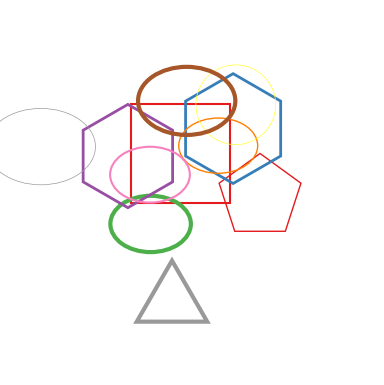[{"shape": "pentagon", "thickness": 1, "radius": 0.56, "center": [0.675, 0.49]}, {"shape": "square", "thickness": 1.5, "radius": 0.64, "center": [0.468, 0.602]}, {"shape": "hexagon", "thickness": 2, "radius": 0.71, "center": [0.606, 0.666]}, {"shape": "oval", "thickness": 3, "radius": 0.52, "center": [0.391, 0.418]}, {"shape": "hexagon", "thickness": 2, "radius": 0.67, "center": [0.332, 0.595]}, {"shape": "oval", "thickness": 1, "radius": 0.51, "center": [0.567, 0.622]}, {"shape": "circle", "thickness": 0.5, "radius": 0.52, "center": [0.612, 0.728]}, {"shape": "oval", "thickness": 3, "radius": 0.63, "center": [0.485, 0.738]}, {"shape": "oval", "thickness": 1.5, "radius": 0.52, "center": [0.39, 0.546]}, {"shape": "triangle", "thickness": 3, "radius": 0.53, "center": [0.447, 0.217]}, {"shape": "oval", "thickness": 0.5, "radius": 0.71, "center": [0.106, 0.619]}]